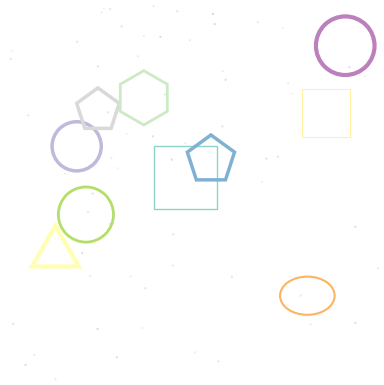[{"shape": "square", "thickness": 1, "radius": 0.41, "center": [0.483, 0.539]}, {"shape": "triangle", "thickness": 3, "radius": 0.35, "center": [0.144, 0.343]}, {"shape": "circle", "thickness": 2.5, "radius": 0.32, "center": [0.199, 0.62]}, {"shape": "pentagon", "thickness": 2.5, "radius": 0.32, "center": [0.548, 0.585]}, {"shape": "oval", "thickness": 1.5, "radius": 0.35, "center": [0.798, 0.232]}, {"shape": "circle", "thickness": 2, "radius": 0.36, "center": [0.223, 0.443]}, {"shape": "pentagon", "thickness": 2.5, "radius": 0.29, "center": [0.254, 0.714]}, {"shape": "circle", "thickness": 3, "radius": 0.38, "center": [0.897, 0.881]}, {"shape": "hexagon", "thickness": 2, "radius": 0.35, "center": [0.374, 0.746]}, {"shape": "square", "thickness": 0.5, "radius": 0.31, "center": [0.846, 0.707]}]